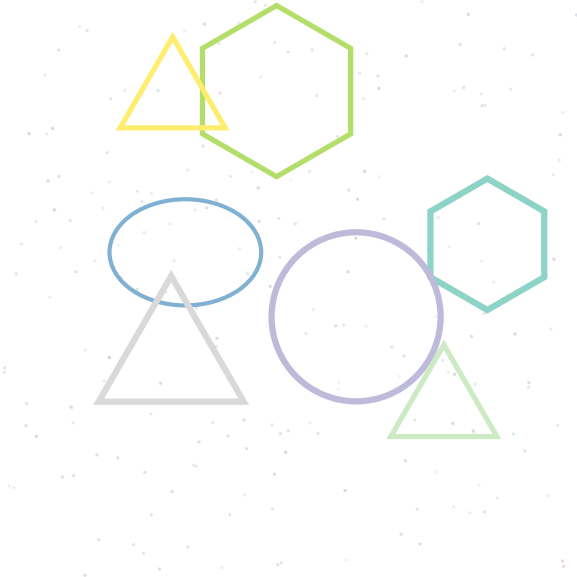[{"shape": "hexagon", "thickness": 3, "radius": 0.57, "center": [0.844, 0.576]}, {"shape": "circle", "thickness": 3, "radius": 0.73, "center": [0.617, 0.451]}, {"shape": "oval", "thickness": 2, "radius": 0.66, "center": [0.321, 0.562]}, {"shape": "hexagon", "thickness": 2.5, "radius": 0.74, "center": [0.479, 0.841]}, {"shape": "triangle", "thickness": 3, "radius": 0.72, "center": [0.296, 0.376]}, {"shape": "triangle", "thickness": 2.5, "radius": 0.53, "center": [0.769, 0.296]}, {"shape": "triangle", "thickness": 2.5, "radius": 0.52, "center": [0.299, 0.83]}]